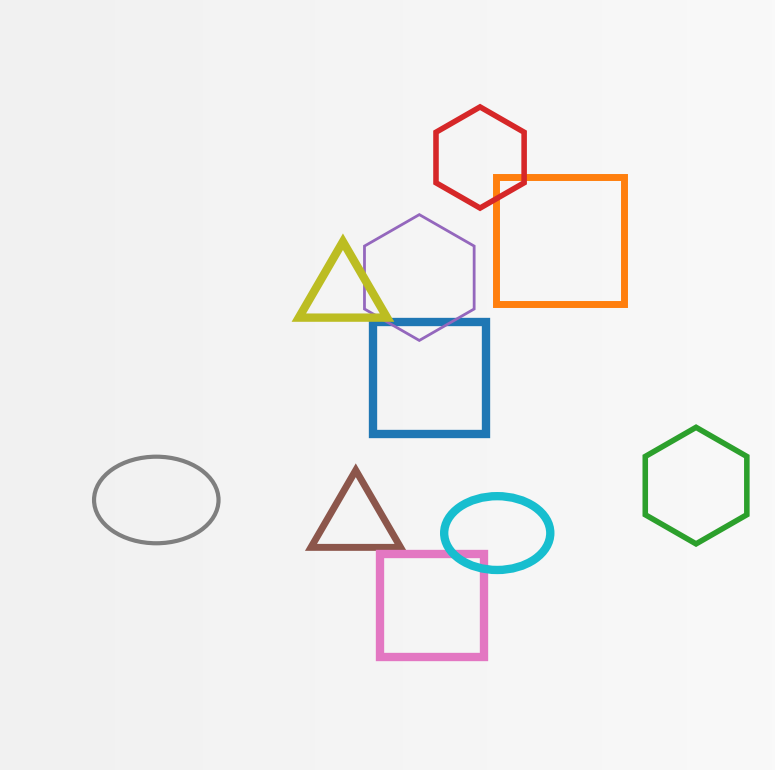[{"shape": "square", "thickness": 3, "radius": 0.36, "center": [0.554, 0.509]}, {"shape": "square", "thickness": 2.5, "radius": 0.41, "center": [0.723, 0.688]}, {"shape": "hexagon", "thickness": 2, "radius": 0.38, "center": [0.898, 0.369]}, {"shape": "hexagon", "thickness": 2, "radius": 0.33, "center": [0.619, 0.795]}, {"shape": "hexagon", "thickness": 1, "radius": 0.41, "center": [0.541, 0.64]}, {"shape": "triangle", "thickness": 2.5, "radius": 0.33, "center": [0.459, 0.323]}, {"shape": "square", "thickness": 3, "radius": 0.34, "center": [0.558, 0.214]}, {"shape": "oval", "thickness": 1.5, "radius": 0.4, "center": [0.202, 0.351]}, {"shape": "triangle", "thickness": 3, "radius": 0.33, "center": [0.443, 0.62]}, {"shape": "oval", "thickness": 3, "radius": 0.34, "center": [0.642, 0.308]}]